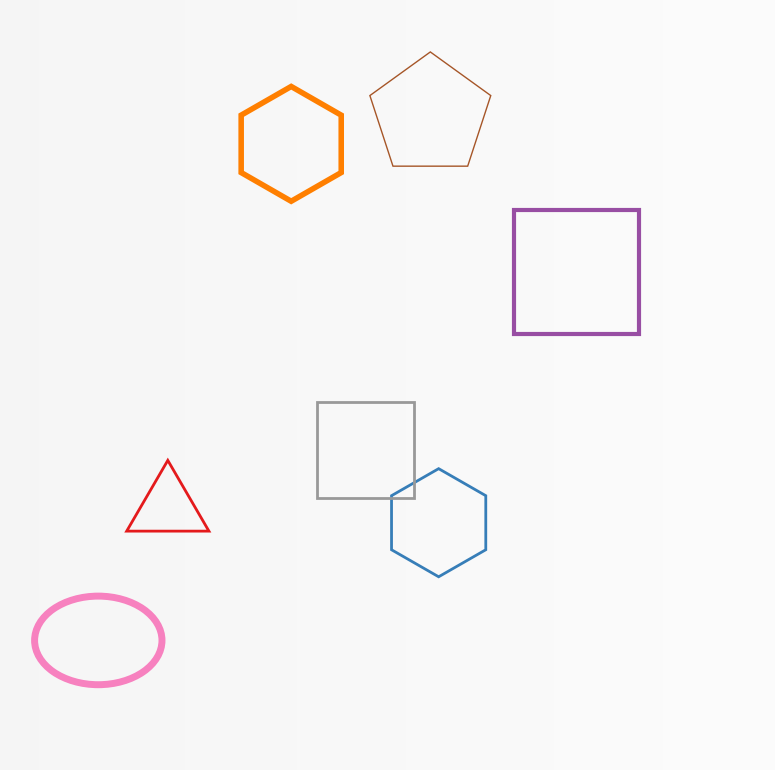[{"shape": "triangle", "thickness": 1, "radius": 0.31, "center": [0.217, 0.341]}, {"shape": "hexagon", "thickness": 1, "radius": 0.35, "center": [0.566, 0.321]}, {"shape": "square", "thickness": 1.5, "radius": 0.4, "center": [0.744, 0.646]}, {"shape": "hexagon", "thickness": 2, "radius": 0.37, "center": [0.376, 0.813]}, {"shape": "pentagon", "thickness": 0.5, "radius": 0.41, "center": [0.555, 0.851]}, {"shape": "oval", "thickness": 2.5, "radius": 0.41, "center": [0.127, 0.168]}, {"shape": "square", "thickness": 1, "radius": 0.31, "center": [0.472, 0.415]}]